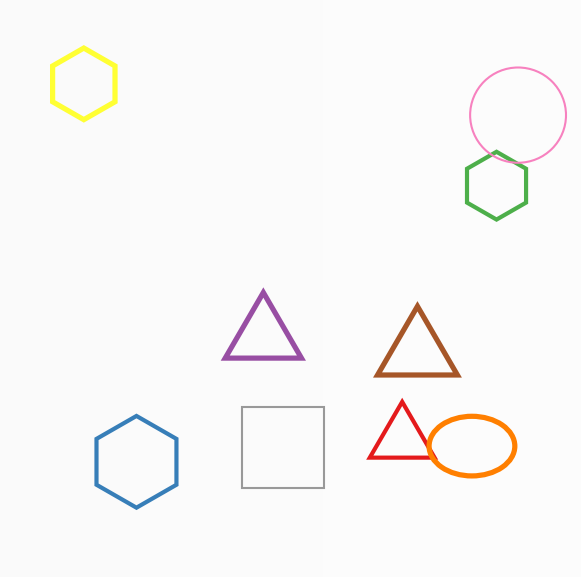[{"shape": "triangle", "thickness": 2, "radius": 0.32, "center": [0.692, 0.239]}, {"shape": "hexagon", "thickness": 2, "radius": 0.4, "center": [0.235, 0.199]}, {"shape": "hexagon", "thickness": 2, "radius": 0.29, "center": [0.854, 0.678]}, {"shape": "triangle", "thickness": 2.5, "radius": 0.38, "center": [0.453, 0.417]}, {"shape": "oval", "thickness": 2.5, "radius": 0.37, "center": [0.812, 0.227]}, {"shape": "hexagon", "thickness": 2.5, "radius": 0.31, "center": [0.144, 0.854]}, {"shape": "triangle", "thickness": 2.5, "radius": 0.4, "center": [0.718, 0.389]}, {"shape": "circle", "thickness": 1, "radius": 0.41, "center": [0.891, 0.8]}, {"shape": "square", "thickness": 1, "radius": 0.35, "center": [0.487, 0.225]}]